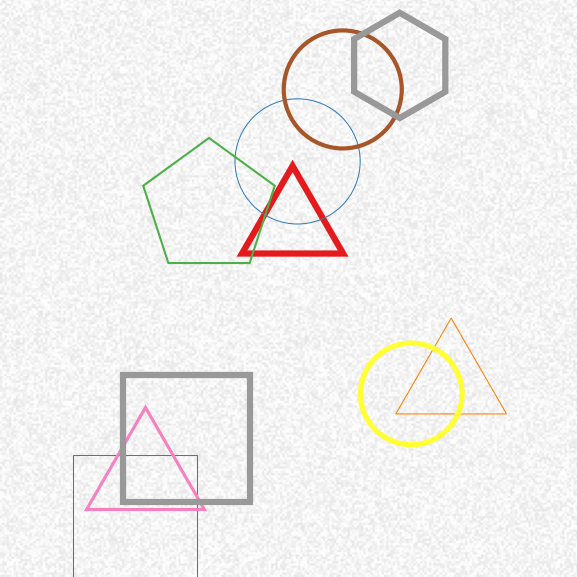[{"shape": "triangle", "thickness": 3, "radius": 0.51, "center": [0.507, 0.611]}, {"shape": "circle", "thickness": 0.5, "radius": 0.54, "center": [0.515, 0.72]}, {"shape": "pentagon", "thickness": 1, "radius": 0.6, "center": [0.362, 0.641]}, {"shape": "square", "thickness": 0.5, "radius": 0.53, "center": [0.234, 0.104]}, {"shape": "triangle", "thickness": 0.5, "radius": 0.55, "center": [0.781, 0.338]}, {"shape": "circle", "thickness": 2.5, "radius": 0.44, "center": [0.712, 0.317]}, {"shape": "circle", "thickness": 2, "radius": 0.51, "center": [0.594, 0.844]}, {"shape": "triangle", "thickness": 1.5, "radius": 0.59, "center": [0.252, 0.176]}, {"shape": "hexagon", "thickness": 3, "radius": 0.46, "center": [0.692, 0.886]}, {"shape": "square", "thickness": 3, "radius": 0.55, "center": [0.324, 0.239]}]